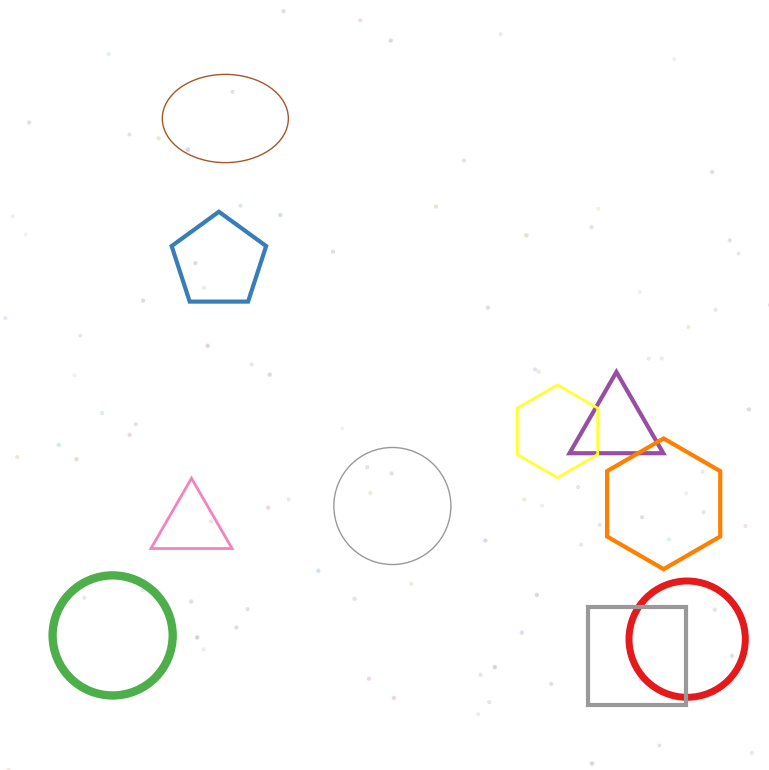[{"shape": "circle", "thickness": 2.5, "radius": 0.38, "center": [0.892, 0.17]}, {"shape": "pentagon", "thickness": 1.5, "radius": 0.32, "center": [0.284, 0.661]}, {"shape": "circle", "thickness": 3, "radius": 0.39, "center": [0.146, 0.175]}, {"shape": "triangle", "thickness": 1.5, "radius": 0.35, "center": [0.801, 0.447]}, {"shape": "hexagon", "thickness": 1.5, "radius": 0.42, "center": [0.862, 0.346]}, {"shape": "hexagon", "thickness": 1, "radius": 0.3, "center": [0.724, 0.44]}, {"shape": "oval", "thickness": 0.5, "radius": 0.41, "center": [0.293, 0.846]}, {"shape": "triangle", "thickness": 1, "radius": 0.3, "center": [0.249, 0.318]}, {"shape": "square", "thickness": 1.5, "radius": 0.32, "center": [0.827, 0.148]}, {"shape": "circle", "thickness": 0.5, "radius": 0.38, "center": [0.51, 0.343]}]